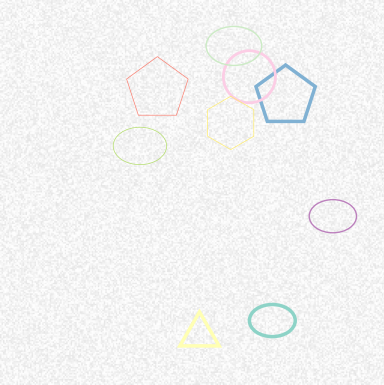[{"shape": "oval", "thickness": 2.5, "radius": 0.3, "center": [0.707, 0.167]}, {"shape": "triangle", "thickness": 2.5, "radius": 0.29, "center": [0.518, 0.131]}, {"shape": "pentagon", "thickness": 0.5, "radius": 0.42, "center": [0.409, 0.769]}, {"shape": "pentagon", "thickness": 2.5, "radius": 0.4, "center": [0.742, 0.75]}, {"shape": "oval", "thickness": 0.5, "radius": 0.35, "center": [0.363, 0.621]}, {"shape": "circle", "thickness": 2, "radius": 0.34, "center": [0.648, 0.801]}, {"shape": "oval", "thickness": 1, "radius": 0.31, "center": [0.865, 0.438]}, {"shape": "oval", "thickness": 1, "radius": 0.36, "center": [0.608, 0.881]}, {"shape": "hexagon", "thickness": 0.5, "radius": 0.35, "center": [0.599, 0.681]}]